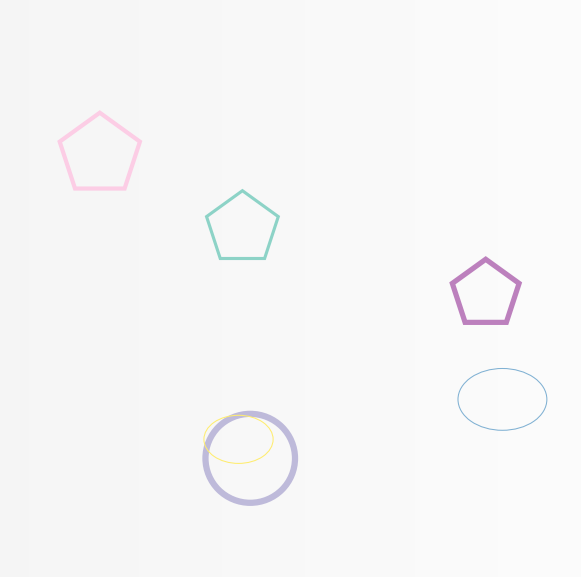[{"shape": "pentagon", "thickness": 1.5, "radius": 0.32, "center": [0.417, 0.604]}, {"shape": "circle", "thickness": 3, "radius": 0.39, "center": [0.431, 0.205]}, {"shape": "oval", "thickness": 0.5, "radius": 0.38, "center": [0.864, 0.308]}, {"shape": "pentagon", "thickness": 2, "radius": 0.36, "center": [0.172, 0.731]}, {"shape": "pentagon", "thickness": 2.5, "radius": 0.3, "center": [0.836, 0.49]}, {"shape": "oval", "thickness": 0.5, "radius": 0.3, "center": [0.41, 0.238]}]